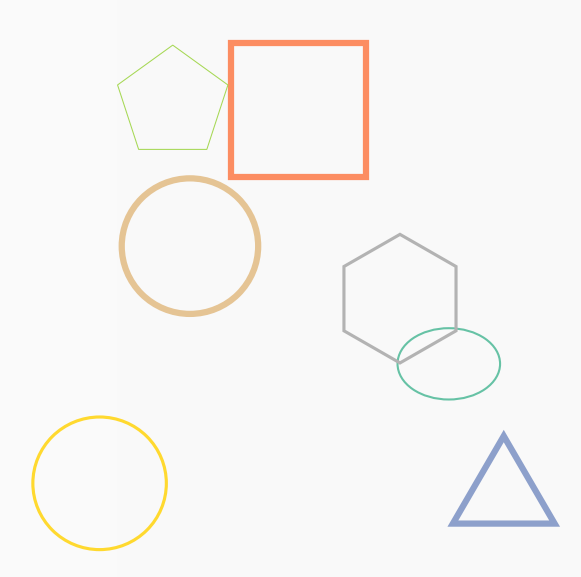[{"shape": "oval", "thickness": 1, "radius": 0.44, "center": [0.772, 0.369]}, {"shape": "square", "thickness": 3, "radius": 0.58, "center": [0.513, 0.808]}, {"shape": "triangle", "thickness": 3, "radius": 0.51, "center": [0.867, 0.143]}, {"shape": "pentagon", "thickness": 0.5, "radius": 0.5, "center": [0.297, 0.821]}, {"shape": "circle", "thickness": 1.5, "radius": 0.57, "center": [0.171, 0.162]}, {"shape": "circle", "thickness": 3, "radius": 0.59, "center": [0.327, 0.573]}, {"shape": "hexagon", "thickness": 1.5, "radius": 0.56, "center": [0.688, 0.482]}]